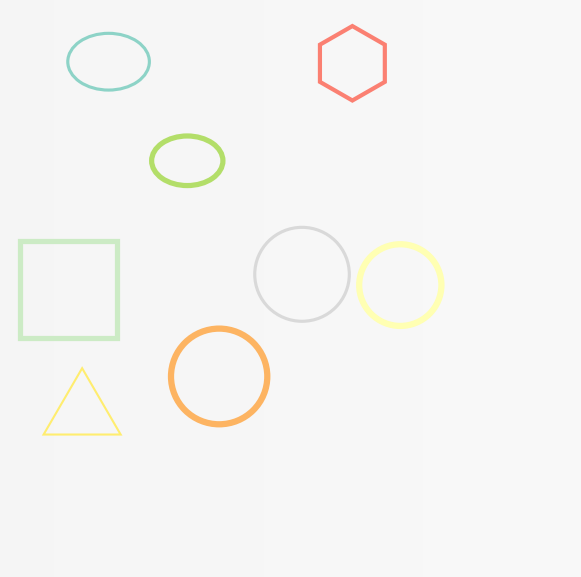[{"shape": "oval", "thickness": 1.5, "radius": 0.35, "center": [0.187, 0.892]}, {"shape": "circle", "thickness": 3, "radius": 0.35, "center": [0.689, 0.505]}, {"shape": "hexagon", "thickness": 2, "radius": 0.32, "center": [0.606, 0.89]}, {"shape": "circle", "thickness": 3, "radius": 0.41, "center": [0.377, 0.347]}, {"shape": "oval", "thickness": 2.5, "radius": 0.31, "center": [0.322, 0.721]}, {"shape": "circle", "thickness": 1.5, "radius": 0.41, "center": [0.52, 0.524]}, {"shape": "square", "thickness": 2.5, "radius": 0.42, "center": [0.118, 0.498]}, {"shape": "triangle", "thickness": 1, "radius": 0.38, "center": [0.141, 0.285]}]